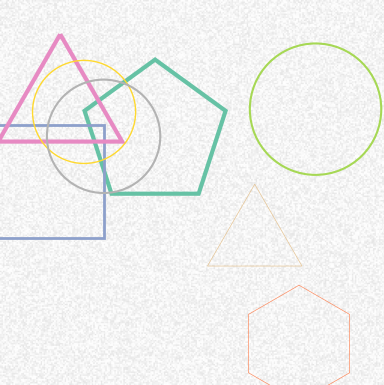[{"shape": "pentagon", "thickness": 3, "radius": 0.96, "center": [0.403, 0.653]}, {"shape": "hexagon", "thickness": 0.5, "radius": 0.76, "center": [0.777, 0.108]}, {"shape": "square", "thickness": 2, "radius": 0.74, "center": [0.124, 0.528]}, {"shape": "triangle", "thickness": 3, "radius": 0.93, "center": [0.156, 0.725]}, {"shape": "circle", "thickness": 1.5, "radius": 0.85, "center": [0.82, 0.716]}, {"shape": "circle", "thickness": 1, "radius": 0.67, "center": [0.218, 0.709]}, {"shape": "triangle", "thickness": 0.5, "radius": 0.71, "center": [0.662, 0.38]}, {"shape": "circle", "thickness": 1.5, "radius": 0.74, "center": [0.269, 0.646]}]